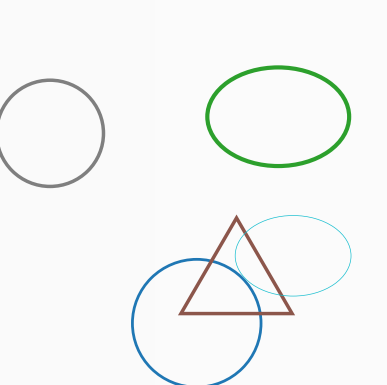[{"shape": "circle", "thickness": 2, "radius": 0.83, "center": [0.508, 0.16]}, {"shape": "oval", "thickness": 3, "radius": 0.92, "center": [0.718, 0.697]}, {"shape": "triangle", "thickness": 2.5, "radius": 0.83, "center": [0.61, 0.268]}, {"shape": "circle", "thickness": 2.5, "radius": 0.69, "center": [0.129, 0.654]}, {"shape": "oval", "thickness": 0.5, "radius": 0.75, "center": [0.756, 0.336]}]